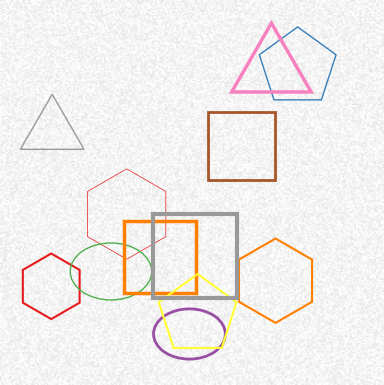[{"shape": "hexagon", "thickness": 1.5, "radius": 0.43, "center": [0.133, 0.256]}, {"shape": "hexagon", "thickness": 0.5, "radius": 0.59, "center": [0.329, 0.444]}, {"shape": "pentagon", "thickness": 1, "radius": 0.52, "center": [0.773, 0.825]}, {"shape": "oval", "thickness": 1, "radius": 0.53, "center": [0.288, 0.295]}, {"shape": "oval", "thickness": 2, "radius": 0.47, "center": [0.492, 0.133]}, {"shape": "hexagon", "thickness": 1.5, "radius": 0.55, "center": [0.716, 0.271]}, {"shape": "square", "thickness": 2.5, "radius": 0.47, "center": [0.417, 0.332]}, {"shape": "pentagon", "thickness": 1.5, "radius": 0.53, "center": [0.513, 0.182]}, {"shape": "square", "thickness": 2, "radius": 0.44, "center": [0.627, 0.62]}, {"shape": "triangle", "thickness": 2.5, "radius": 0.6, "center": [0.705, 0.821]}, {"shape": "triangle", "thickness": 1, "radius": 0.48, "center": [0.136, 0.66]}, {"shape": "square", "thickness": 3, "radius": 0.54, "center": [0.507, 0.336]}]